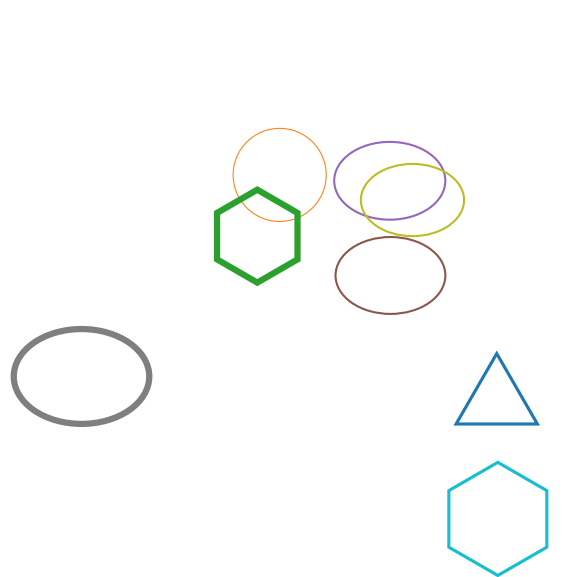[{"shape": "triangle", "thickness": 1.5, "radius": 0.41, "center": [0.86, 0.306]}, {"shape": "circle", "thickness": 0.5, "radius": 0.4, "center": [0.484, 0.696]}, {"shape": "hexagon", "thickness": 3, "radius": 0.4, "center": [0.446, 0.59]}, {"shape": "oval", "thickness": 1, "radius": 0.48, "center": [0.675, 0.686]}, {"shape": "oval", "thickness": 1, "radius": 0.48, "center": [0.676, 0.522]}, {"shape": "oval", "thickness": 3, "radius": 0.59, "center": [0.141, 0.347]}, {"shape": "oval", "thickness": 1, "radius": 0.45, "center": [0.714, 0.653]}, {"shape": "hexagon", "thickness": 1.5, "radius": 0.49, "center": [0.862, 0.101]}]